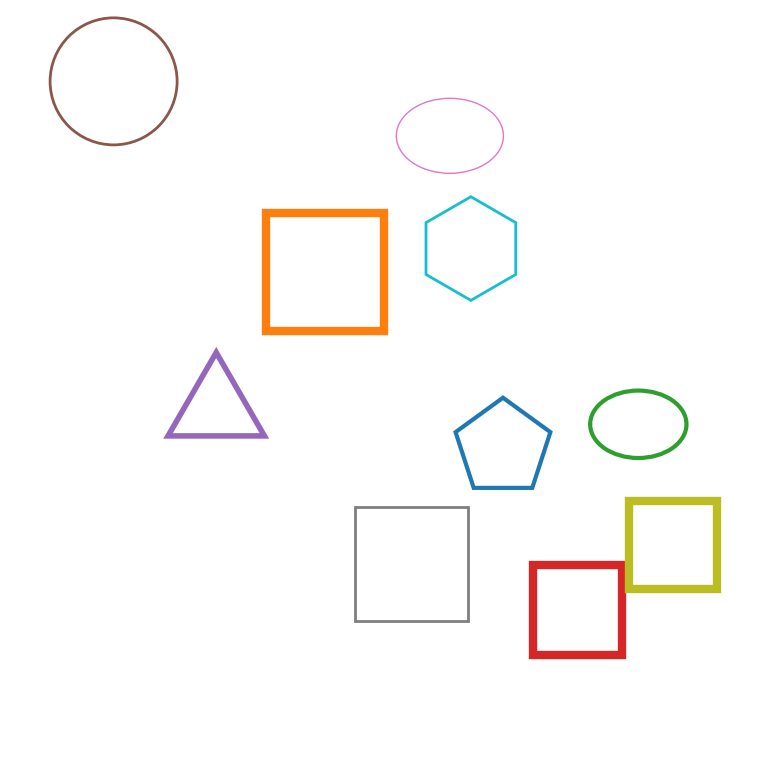[{"shape": "pentagon", "thickness": 1.5, "radius": 0.32, "center": [0.653, 0.419]}, {"shape": "square", "thickness": 3, "radius": 0.38, "center": [0.422, 0.647]}, {"shape": "oval", "thickness": 1.5, "radius": 0.31, "center": [0.829, 0.449]}, {"shape": "square", "thickness": 3, "radius": 0.29, "center": [0.75, 0.208]}, {"shape": "triangle", "thickness": 2, "radius": 0.36, "center": [0.281, 0.47]}, {"shape": "circle", "thickness": 1, "radius": 0.41, "center": [0.148, 0.894]}, {"shape": "oval", "thickness": 0.5, "radius": 0.35, "center": [0.584, 0.824]}, {"shape": "square", "thickness": 1, "radius": 0.37, "center": [0.534, 0.268]}, {"shape": "square", "thickness": 3, "radius": 0.29, "center": [0.874, 0.292]}, {"shape": "hexagon", "thickness": 1, "radius": 0.34, "center": [0.612, 0.677]}]